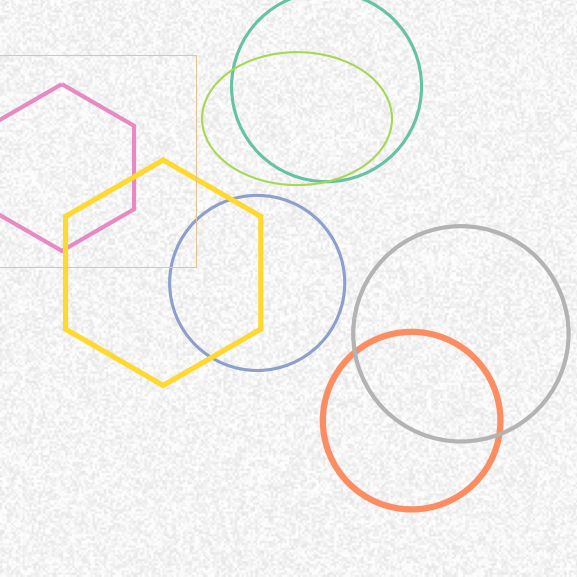[{"shape": "circle", "thickness": 1.5, "radius": 0.82, "center": [0.565, 0.849]}, {"shape": "circle", "thickness": 3, "radius": 0.77, "center": [0.713, 0.271]}, {"shape": "circle", "thickness": 1.5, "radius": 0.76, "center": [0.445, 0.509]}, {"shape": "hexagon", "thickness": 2, "radius": 0.72, "center": [0.107, 0.709]}, {"shape": "oval", "thickness": 1, "radius": 0.82, "center": [0.514, 0.794]}, {"shape": "hexagon", "thickness": 2.5, "radius": 0.98, "center": [0.283, 0.527]}, {"shape": "square", "thickness": 0.5, "radius": 0.92, "center": [0.155, 0.72]}, {"shape": "circle", "thickness": 2, "radius": 0.93, "center": [0.798, 0.421]}]